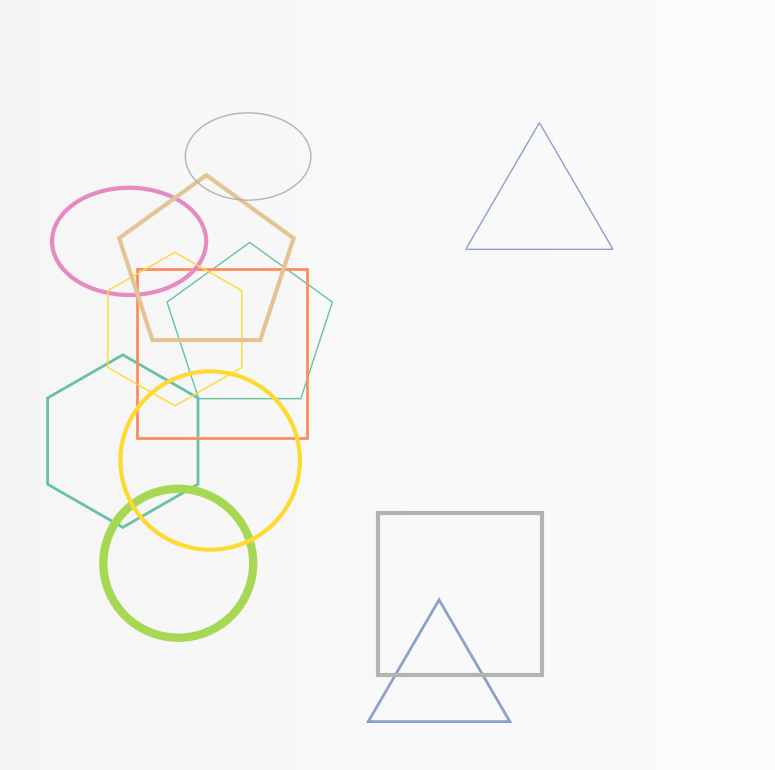[{"shape": "hexagon", "thickness": 1, "radius": 0.56, "center": [0.158, 0.427]}, {"shape": "pentagon", "thickness": 0.5, "radius": 0.56, "center": [0.322, 0.573]}, {"shape": "square", "thickness": 1, "radius": 0.55, "center": [0.287, 0.541]}, {"shape": "triangle", "thickness": 0.5, "radius": 0.55, "center": [0.696, 0.731]}, {"shape": "triangle", "thickness": 1, "radius": 0.53, "center": [0.567, 0.116]}, {"shape": "oval", "thickness": 1.5, "radius": 0.5, "center": [0.167, 0.687]}, {"shape": "circle", "thickness": 3, "radius": 0.48, "center": [0.23, 0.268]}, {"shape": "circle", "thickness": 1.5, "radius": 0.58, "center": [0.271, 0.402]}, {"shape": "hexagon", "thickness": 0.5, "radius": 0.5, "center": [0.226, 0.573]}, {"shape": "pentagon", "thickness": 1.5, "radius": 0.59, "center": [0.266, 0.654]}, {"shape": "oval", "thickness": 0.5, "radius": 0.4, "center": [0.32, 0.797]}, {"shape": "square", "thickness": 1.5, "radius": 0.53, "center": [0.594, 0.229]}]